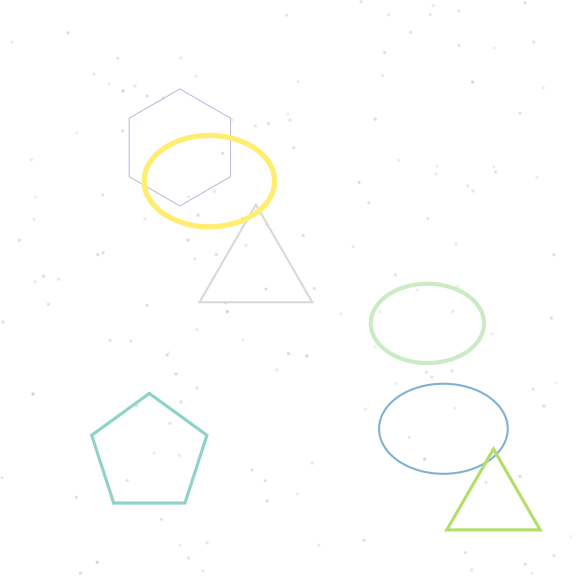[{"shape": "pentagon", "thickness": 1.5, "radius": 0.52, "center": [0.259, 0.213]}, {"shape": "hexagon", "thickness": 0.5, "radius": 0.51, "center": [0.311, 0.744]}, {"shape": "oval", "thickness": 1, "radius": 0.56, "center": [0.768, 0.257]}, {"shape": "triangle", "thickness": 1.5, "radius": 0.47, "center": [0.854, 0.128]}, {"shape": "triangle", "thickness": 1, "radius": 0.56, "center": [0.443, 0.532]}, {"shape": "oval", "thickness": 2, "radius": 0.49, "center": [0.74, 0.439]}, {"shape": "oval", "thickness": 2.5, "radius": 0.56, "center": [0.363, 0.685]}]